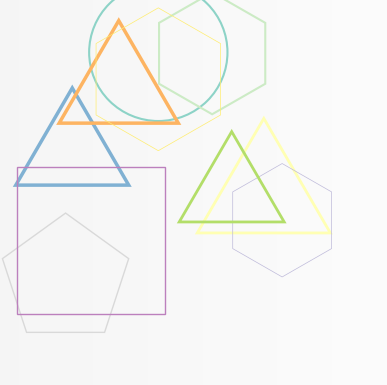[{"shape": "circle", "thickness": 1.5, "radius": 0.89, "center": [0.409, 0.864]}, {"shape": "triangle", "thickness": 2, "radius": 0.99, "center": [0.681, 0.494]}, {"shape": "hexagon", "thickness": 0.5, "radius": 0.74, "center": [0.728, 0.428]}, {"shape": "triangle", "thickness": 2.5, "radius": 0.84, "center": [0.186, 0.603]}, {"shape": "triangle", "thickness": 2.5, "radius": 0.89, "center": [0.306, 0.769]}, {"shape": "triangle", "thickness": 2, "radius": 0.78, "center": [0.598, 0.502]}, {"shape": "pentagon", "thickness": 1, "radius": 0.86, "center": [0.169, 0.275]}, {"shape": "square", "thickness": 1, "radius": 0.95, "center": [0.235, 0.376]}, {"shape": "hexagon", "thickness": 1.5, "radius": 0.79, "center": [0.548, 0.861]}, {"shape": "hexagon", "thickness": 0.5, "radius": 0.93, "center": [0.409, 0.794]}]